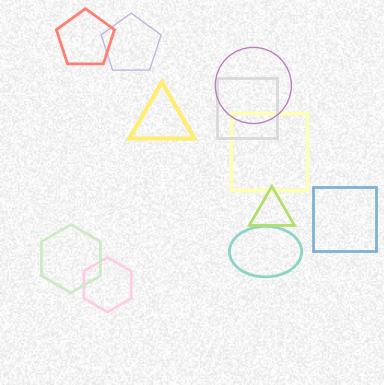[{"shape": "oval", "thickness": 2, "radius": 0.47, "center": [0.69, 0.346]}, {"shape": "square", "thickness": 2.5, "radius": 0.5, "center": [0.699, 0.607]}, {"shape": "pentagon", "thickness": 1, "radius": 0.41, "center": [0.341, 0.884]}, {"shape": "pentagon", "thickness": 2, "radius": 0.4, "center": [0.222, 0.898]}, {"shape": "square", "thickness": 2, "radius": 0.41, "center": [0.895, 0.431]}, {"shape": "triangle", "thickness": 2, "radius": 0.34, "center": [0.706, 0.448]}, {"shape": "hexagon", "thickness": 2, "radius": 0.36, "center": [0.279, 0.26]}, {"shape": "square", "thickness": 2, "radius": 0.39, "center": [0.64, 0.719]}, {"shape": "circle", "thickness": 1, "radius": 0.49, "center": [0.658, 0.778]}, {"shape": "hexagon", "thickness": 2, "radius": 0.44, "center": [0.184, 0.328]}, {"shape": "triangle", "thickness": 3, "radius": 0.49, "center": [0.42, 0.689]}]